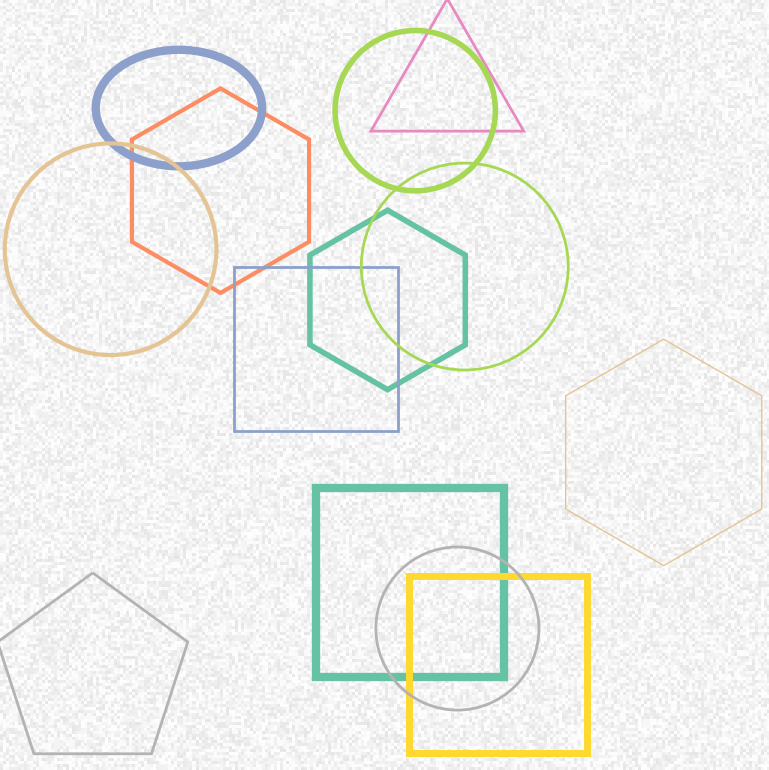[{"shape": "hexagon", "thickness": 2, "radius": 0.58, "center": [0.503, 0.61]}, {"shape": "square", "thickness": 3, "radius": 0.61, "center": [0.532, 0.244]}, {"shape": "hexagon", "thickness": 1.5, "radius": 0.66, "center": [0.286, 0.752]}, {"shape": "square", "thickness": 1, "radius": 0.53, "center": [0.41, 0.547]}, {"shape": "oval", "thickness": 3, "radius": 0.54, "center": [0.232, 0.86]}, {"shape": "triangle", "thickness": 1, "radius": 0.57, "center": [0.581, 0.887]}, {"shape": "circle", "thickness": 1, "radius": 0.67, "center": [0.604, 0.654]}, {"shape": "circle", "thickness": 2, "radius": 0.52, "center": [0.539, 0.856]}, {"shape": "square", "thickness": 2.5, "radius": 0.58, "center": [0.647, 0.137]}, {"shape": "hexagon", "thickness": 0.5, "radius": 0.74, "center": [0.862, 0.412]}, {"shape": "circle", "thickness": 1.5, "radius": 0.69, "center": [0.144, 0.676]}, {"shape": "circle", "thickness": 1, "radius": 0.53, "center": [0.594, 0.184]}, {"shape": "pentagon", "thickness": 1, "radius": 0.65, "center": [0.12, 0.126]}]